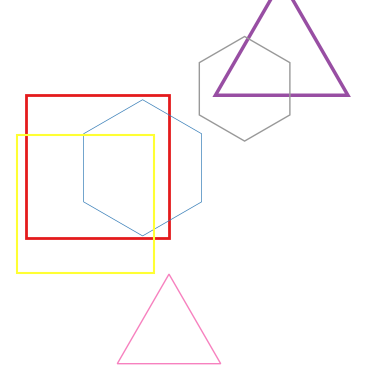[{"shape": "square", "thickness": 2, "radius": 0.93, "center": [0.253, 0.567]}, {"shape": "hexagon", "thickness": 0.5, "radius": 0.88, "center": [0.37, 0.564]}, {"shape": "triangle", "thickness": 2.5, "radius": 0.99, "center": [0.732, 0.852]}, {"shape": "square", "thickness": 1.5, "radius": 0.89, "center": [0.223, 0.47]}, {"shape": "triangle", "thickness": 1, "radius": 0.78, "center": [0.439, 0.133]}, {"shape": "hexagon", "thickness": 1, "radius": 0.68, "center": [0.635, 0.769]}]